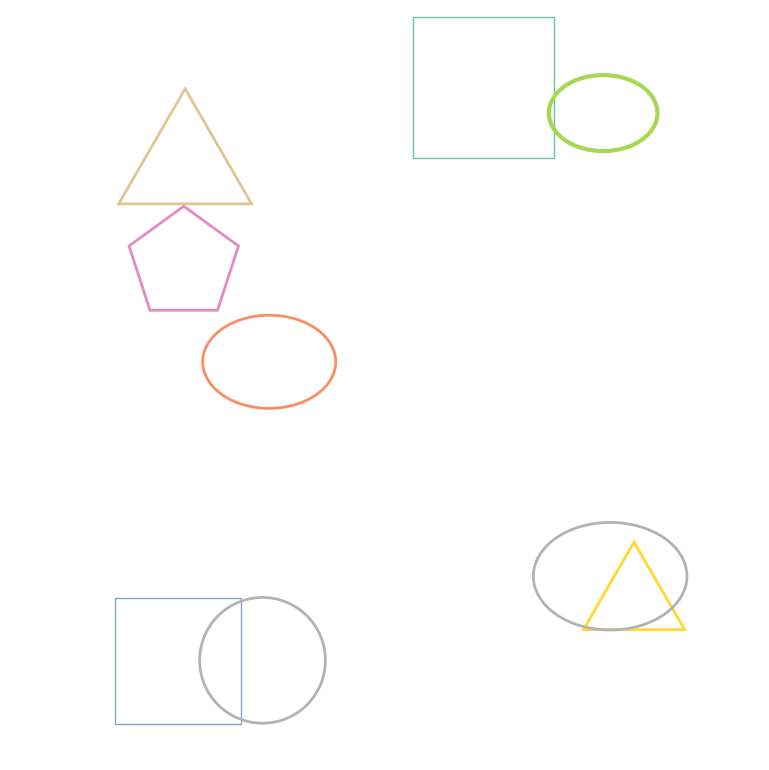[{"shape": "square", "thickness": 0.5, "radius": 0.46, "center": [0.628, 0.887]}, {"shape": "oval", "thickness": 1, "radius": 0.43, "center": [0.35, 0.53]}, {"shape": "square", "thickness": 0.5, "radius": 0.41, "center": [0.231, 0.141]}, {"shape": "pentagon", "thickness": 1, "radius": 0.37, "center": [0.239, 0.658]}, {"shape": "oval", "thickness": 1.5, "radius": 0.35, "center": [0.783, 0.853]}, {"shape": "triangle", "thickness": 1, "radius": 0.38, "center": [0.823, 0.22]}, {"shape": "triangle", "thickness": 1, "radius": 0.5, "center": [0.24, 0.785]}, {"shape": "circle", "thickness": 1, "radius": 0.41, "center": [0.341, 0.142]}, {"shape": "oval", "thickness": 1, "radius": 0.5, "center": [0.792, 0.252]}]